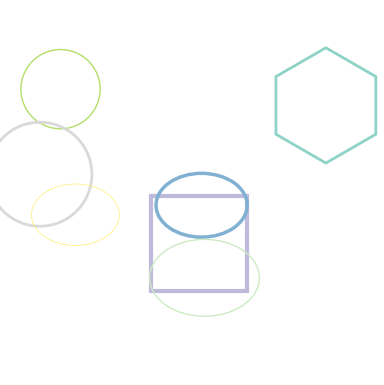[{"shape": "hexagon", "thickness": 2, "radius": 0.75, "center": [0.846, 0.726]}, {"shape": "square", "thickness": 3, "radius": 0.62, "center": [0.517, 0.368]}, {"shape": "oval", "thickness": 2.5, "radius": 0.59, "center": [0.524, 0.467]}, {"shape": "circle", "thickness": 1, "radius": 0.51, "center": [0.157, 0.768]}, {"shape": "circle", "thickness": 2, "radius": 0.68, "center": [0.104, 0.547]}, {"shape": "oval", "thickness": 1, "radius": 0.71, "center": [0.531, 0.278]}, {"shape": "oval", "thickness": 0.5, "radius": 0.57, "center": [0.196, 0.442]}]